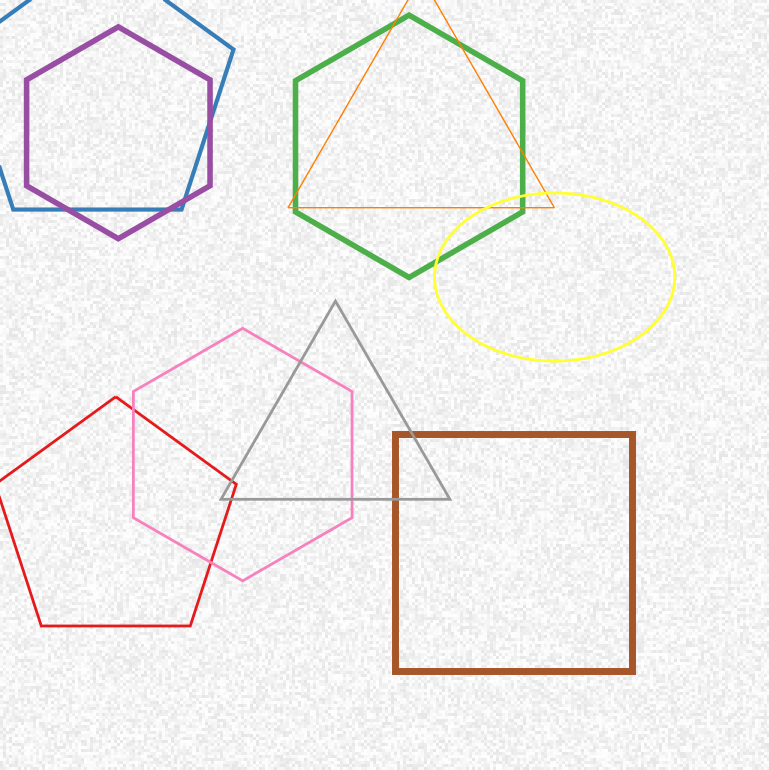[{"shape": "pentagon", "thickness": 1, "radius": 0.82, "center": [0.15, 0.32]}, {"shape": "pentagon", "thickness": 1.5, "radius": 0.93, "center": [0.126, 0.878]}, {"shape": "hexagon", "thickness": 2, "radius": 0.85, "center": [0.531, 0.81]}, {"shape": "hexagon", "thickness": 2, "radius": 0.69, "center": [0.154, 0.828]}, {"shape": "triangle", "thickness": 0.5, "radius": 1.0, "center": [0.547, 0.83]}, {"shape": "oval", "thickness": 1, "radius": 0.78, "center": [0.72, 0.64]}, {"shape": "square", "thickness": 2.5, "radius": 0.77, "center": [0.667, 0.282]}, {"shape": "hexagon", "thickness": 1, "radius": 0.82, "center": [0.315, 0.41]}, {"shape": "triangle", "thickness": 1, "radius": 0.86, "center": [0.436, 0.437]}]